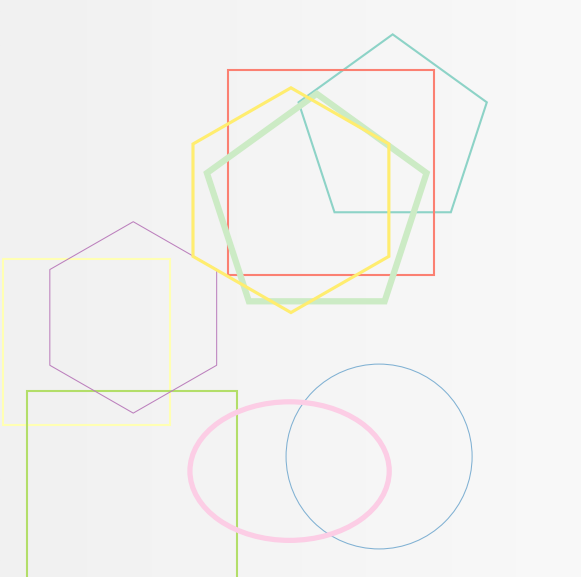[{"shape": "pentagon", "thickness": 1, "radius": 0.85, "center": [0.676, 0.769]}, {"shape": "square", "thickness": 1, "radius": 0.72, "center": [0.148, 0.407]}, {"shape": "square", "thickness": 1, "radius": 0.88, "center": [0.57, 0.7]}, {"shape": "circle", "thickness": 0.5, "radius": 0.8, "center": [0.652, 0.209]}, {"shape": "square", "thickness": 1, "radius": 0.9, "center": [0.228, 0.141]}, {"shape": "oval", "thickness": 2.5, "radius": 0.86, "center": [0.498, 0.183]}, {"shape": "hexagon", "thickness": 0.5, "radius": 0.83, "center": [0.229, 0.45]}, {"shape": "pentagon", "thickness": 3, "radius": 0.99, "center": [0.545, 0.638]}, {"shape": "hexagon", "thickness": 1.5, "radius": 0.97, "center": [0.501, 0.653]}]